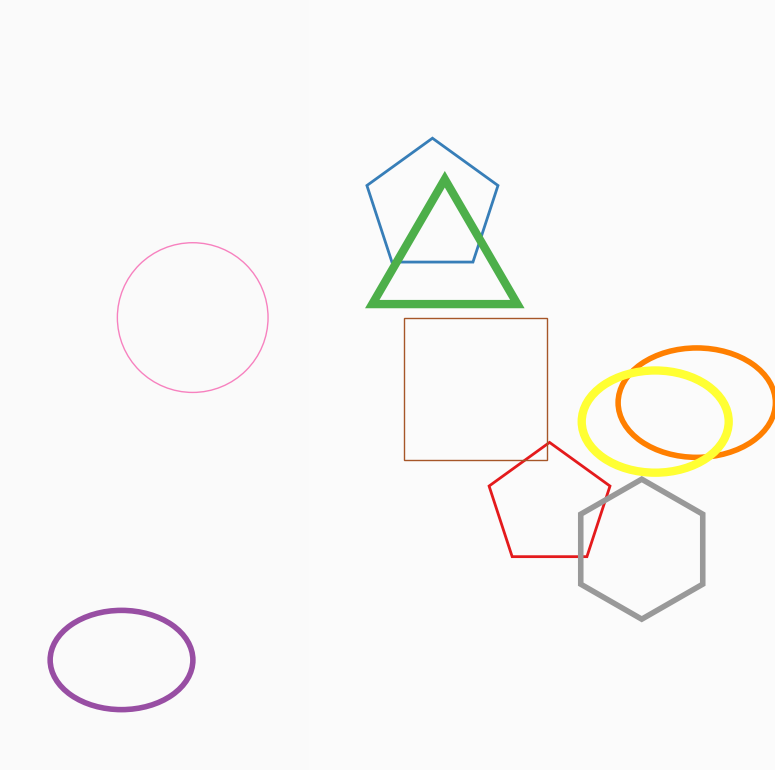[{"shape": "pentagon", "thickness": 1, "radius": 0.41, "center": [0.709, 0.343]}, {"shape": "pentagon", "thickness": 1, "radius": 0.44, "center": [0.558, 0.732]}, {"shape": "triangle", "thickness": 3, "radius": 0.54, "center": [0.574, 0.659]}, {"shape": "oval", "thickness": 2, "radius": 0.46, "center": [0.157, 0.143]}, {"shape": "oval", "thickness": 2, "radius": 0.51, "center": [0.899, 0.477]}, {"shape": "oval", "thickness": 3, "radius": 0.47, "center": [0.845, 0.452]}, {"shape": "square", "thickness": 0.5, "radius": 0.46, "center": [0.613, 0.495]}, {"shape": "circle", "thickness": 0.5, "radius": 0.49, "center": [0.249, 0.588]}, {"shape": "hexagon", "thickness": 2, "radius": 0.45, "center": [0.828, 0.287]}]